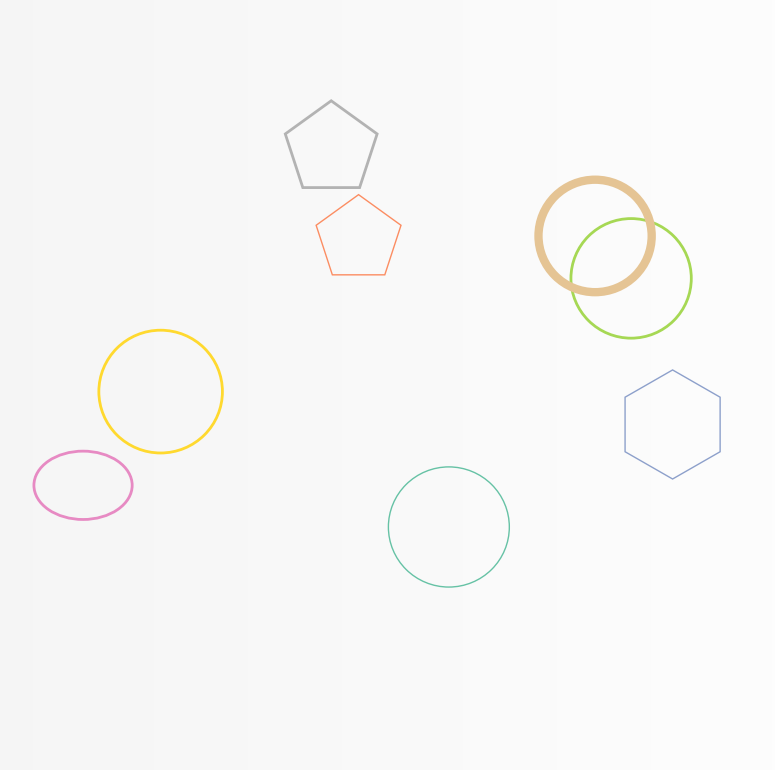[{"shape": "circle", "thickness": 0.5, "radius": 0.39, "center": [0.579, 0.316]}, {"shape": "pentagon", "thickness": 0.5, "radius": 0.29, "center": [0.463, 0.69]}, {"shape": "hexagon", "thickness": 0.5, "radius": 0.35, "center": [0.868, 0.449]}, {"shape": "oval", "thickness": 1, "radius": 0.32, "center": [0.107, 0.37]}, {"shape": "circle", "thickness": 1, "radius": 0.39, "center": [0.814, 0.638]}, {"shape": "circle", "thickness": 1, "radius": 0.4, "center": [0.207, 0.491]}, {"shape": "circle", "thickness": 3, "radius": 0.37, "center": [0.768, 0.694]}, {"shape": "pentagon", "thickness": 1, "radius": 0.31, "center": [0.427, 0.807]}]